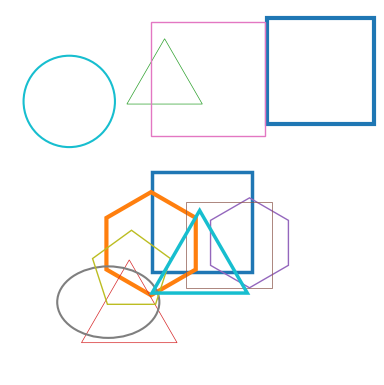[{"shape": "square", "thickness": 2.5, "radius": 0.65, "center": [0.525, 0.423]}, {"shape": "square", "thickness": 3, "radius": 0.69, "center": [0.833, 0.816]}, {"shape": "hexagon", "thickness": 3, "radius": 0.67, "center": [0.392, 0.367]}, {"shape": "triangle", "thickness": 0.5, "radius": 0.57, "center": [0.428, 0.786]}, {"shape": "triangle", "thickness": 0.5, "radius": 0.72, "center": [0.336, 0.182]}, {"shape": "hexagon", "thickness": 1, "radius": 0.58, "center": [0.648, 0.369]}, {"shape": "square", "thickness": 0.5, "radius": 0.56, "center": [0.594, 0.365]}, {"shape": "square", "thickness": 1, "radius": 0.74, "center": [0.54, 0.795]}, {"shape": "oval", "thickness": 1.5, "radius": 0.66, "center": [0.281, 0.215]}, {"shape": "pentagon", "thickness": 1, "radius": 0.53, "center": [0.342, 0.296]}, {"shape": "triangle", "thickness": 2.5, "radius": 0.71, "center": [0.519, 0.31]}, {"shape": "circle", "thickness": 1.5, "radius": 0.59, "center": [0.18, 0.737]}]